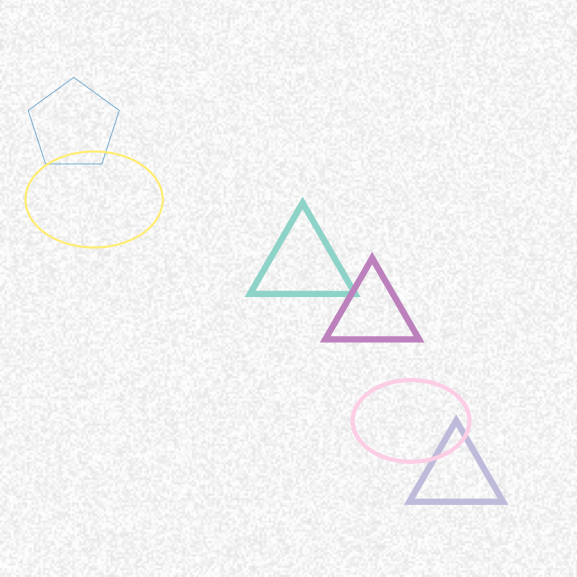[{"shape": "triangle", "thickness": 3, "radius": 0.53, "center": [0.524, 0.543]}, {"shape": "triangle", "thickness": 3, "radius": 0.47, "center": [0.79, 0.177]}, {"shape": "pentagon", "thickness": 0.5, "radius": 0.41, "center": [0.128, 0.782]}, {"shape": "oval", "thickness": 2, "radius": 0.51, "center": [0.712, 0.27]}, {"shape": "triangle", "thickness": 3, "radius": 0.47, "center": [0.645, 0.458]}, {"shape": "oval", "thickness": 1, "radius": 0.59, "center": [0.163, 0.654]}]